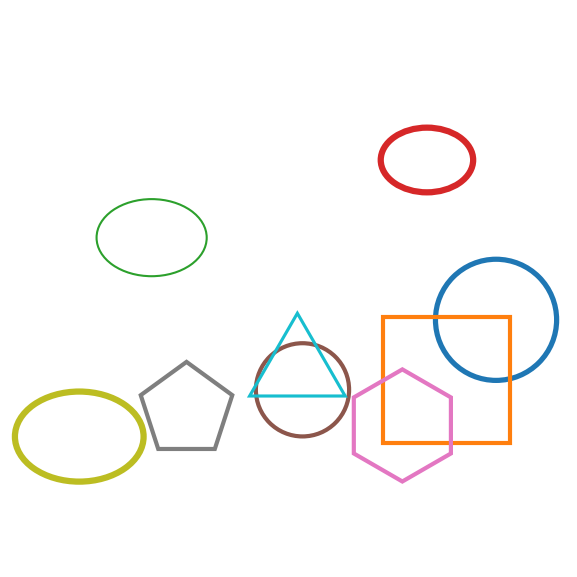[{"shape": "circle", "thickness": 2.5, "radius": 0.52, "center": [0.859, 0.445]}, {"shape": "square", "thickness": 2, "radius": 0.55, "center": [0.773, 0.341]}, {"shape": "oval", "thickness": 1, "radius": 0.48, "center": [0.263, 0.588]}, {"shape": "oval", "thickness": 3, "radius": 0.4, "center": [0.739, 0.722]}, {"shape": "circle", "thickness": 2, "radius": 0.4, "center": [0.524, 0.324]}, {"shape": "hexagon", "thickness": 2, "radius": 0.49, "center": [0.697, 0.262]}, {"shape": "pentagon", "thickness": 2, "radius": 0.42, "center": [0.323, 0.289]}, {"shape": "oval", "thickness": 3, "radius": 0.56, "center": [0.137, 0.243]}, {"shape": "triangle", "thickness": 1.5, "radius": 0.48, "center": [0.515, 0.361]}]